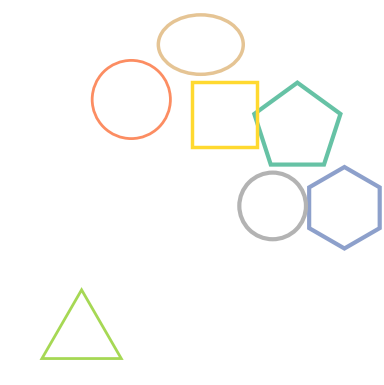[{"shape": "pentagon", "thickness": 3, "radius": 0.59, "center": [0.772, 0.668]}, {"shape": "circle", "thickness": 2, "radius": 0.51, "center": [0.341, 0.742]}, {"shape": "hexagon", "thickness": 3, "radius": 0.53, "center": [0.895, 0.46]}, {"shape": "triangle", "thickness": 2, "radius": 0.59, "center": [0.212, 0.128]}, {"shape": "square", "thickness": 2.5, "radius": 0.42, "center": [0.583, 0.703]}, {"shape": "oval", "thickness": 2.5, "radius": 0.55, "center": [0.522, 0.884]}, {"shape": "circle", "thickness": 3, "radius": 0.43, "center": [0.708, 0.465]}]